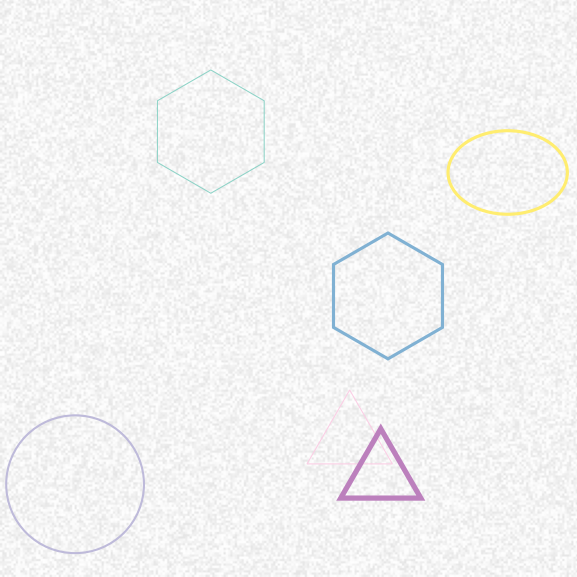[{"shape": "hexagon", "thickness": 0.5, "radius": 0.53, "center": [0.365, 0.771]}, {"shape": "circle", "thickness": 1, "radius": 0.6, "center": [0.13, 0.161]}, {"shape": "hexagon", "thickness": 1.5, "radius": 0.54, "center": [0.672, 0.487]}, {"shape": "triangle", "thickness": 0.5, "radius": 0.43, "center": [0.606, 0.238]}, {"shape": "triangle", "thickness": 2.5, "radius": 0.4, "center": [0.659, 0.177]}, {"shape": "oval", "thickness": 1.5, "radius": 0.52, "center": [0.879, 0.7]}]